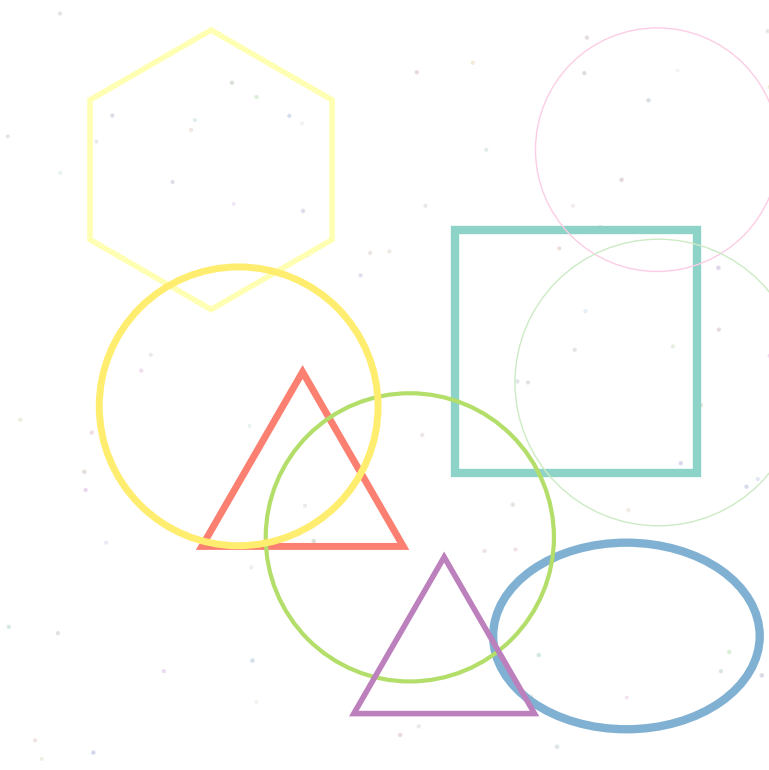[{"shape": "square", "thickness": 3, "radius": 0.79, "center": [0.748, 0.544]}, {"shape": "hexagon", "thickness": 2, "radius": 0.91, "center": [0.274, 0.78]}, {"shape": "triangle", "thickness": 2.5, "radius": 0.76, "center": [0.393, 0.366]}, {"shape": "oval", "thickness": 3, "radius": 0.87, "center": [0.814, 0.174]}, {"shape": "circle", "thickness": 1.5, "radius": 0.94, "center": [0.532, 0.302]}, {"shape": "circle", "thickness": 0.5, "radius": 0.79, "center": [0.854, 0.806]}, {"shape": "triangle", "thickness": 2, "radius": 0.68, "center": [0.577, 0.141]}, {"shape": "circle", "thickness": 0.5, "radius": 0.93, "center": [0.855, 0.503]}, {"shape": "circle", "thickness": 2.5, "radius": 0.91, "center": [0.31, 0.472]}]